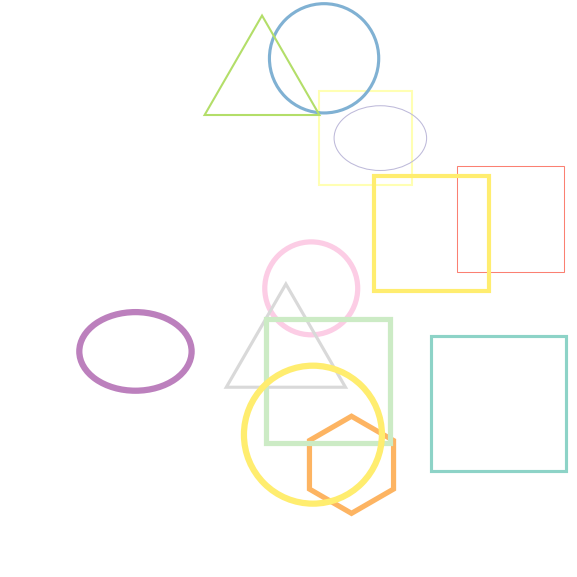[{"shape": "square", "thickness": 1.5, "radius": 0.59, "center": [0.863, 0.301]}, {"shape": "square", "thickness": 1, "radius": 0.41, "center": [0.633, 0.761]}, {"shape": "oval", "thickness": 0.5, "radius": 0.4, "center": [0.659, 0.76]}, {"shape": "square", "thickness": 0.5, "radius": 0.46, "center": [0.884, 0.62]}, {"shape": "circle", "thickness": 1.5, "radius": 0.47, "center": [0.561, 0.898]}, {"shape": "hexagon", "thickness": 2.5, "radius": 0.42, "center": [0.609, 0.194]}, {"shape": "triangle", "thickness": 1, "radius": 0.57, "center": [0.454, 0.857]}, {"shape": "circle", "thickness": 2.5, "radius": 0.4, "center": [0.539, 0.5]}, {"shape": "triangle", "thickness": 1.5, "radius": 0.6, "center": [0.495, 0.388]}, {"shape": "oval", "thickness": 3, "radius": 0.49, "center": [0.235, 0.391]}, {"shape": "square", "thickness": 2.5, "radius": 0.54, "center": [0.569, 0.34]}, {"shape": "square", "thickness": 2, "radius": 0.5, "center": [0.747, 0.594]}, {"shape": "circle", "thickness": 3, "radius": 0.6, "center": [0.542, 0.246]}]